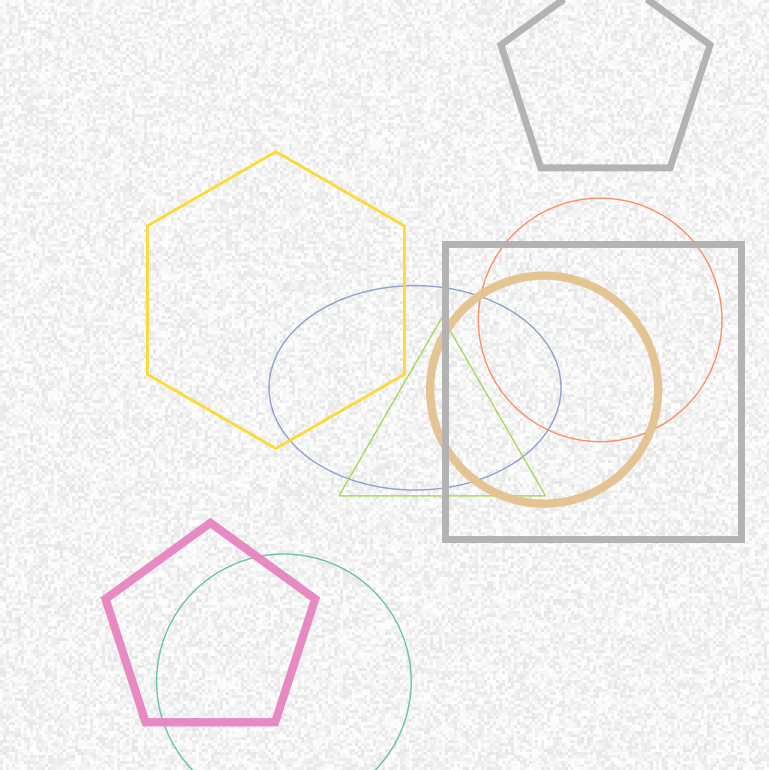[{"shape": "circle", "thickness": 0.5, "radius": 0.83, "center": [0.369, 0.115]}, {"shape": "circle", "thickness": 0.5, "radius": 0.79, "center": [0.779, 0.585]}, {"shape": "oval", "thickness": 0.5, "radius": 0.95, "center": [0.539, 0.496]}, {"shape": "pentagon", "thickness": 3, "radius": 0.72, "center": [0.273, 0.178]}, {"shape": "triangle", "thickness": 0.5, "radius": 0.77, "center": [0.574, 0.433]}, {"shape": "hexagon", "thickness": 1, "radius": 0.96, "center": [0.358, 0.61]}, {"shape": "circle", "thickness": 3, "radius": 0.74, "center": [0.707, 0.494]}, {"shape": "pentagon", "thickness": 2.5, "radius": 0.71, "center": [0.786, 0.898]}, {"shape": "square", "thickness": 2.5, "radius": 0.96, "center": [0.77, 0.492]}]